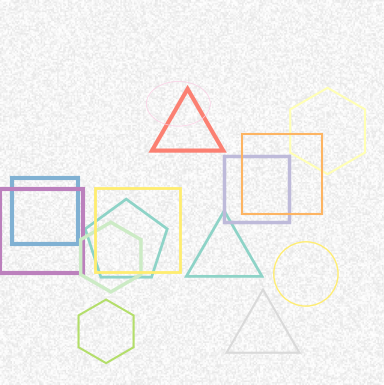[{"shape": "pentagon", "thickness": 2, "radius": 0.56, "center": [0.328, 0.371]}, {"shape": "triangle", "thickness": 2, "radius": 0.57, "center": [0.582, 0.339]}, {"shape": "hexagon", "thickness": 1.5, "radius": 0.56, "center": [0.851, 0.66]}, {"shape": "square", "thickness": 2.5, "radius": 0.42, "center": [0.666, 0.509]}, {"shape": "triangle", "thickness": 3, "radius": 0.53, "center": [0.487, 0.662]}, {"shape": "square", "thickness": 3, "radius": 0.43, "center": [0.116, 0.452]}, {"shape": "square", "thickness": 1.5, "radius": 0.52, "center": [0.731, 0.547]}, {"shape": "hexagon", "thickness": 1.5, "radius": 0.41, "center": [0.276, 0.139]}, {"shape": "oval", "thickness": 0.5, "radius": 0.41, "center": [0.463, 0.73]}, {"shape": "triangle", "thickness": 1.5, "radius": 0.55, "center": [0.683, 0.138]}, {"shape": "square", "thickness": 3, "radius": 0.54, "center": [0.108, 0.4]}, {"shape": "hexagon", "thickness": 2.5, "radius": 0.45, "center": [0.288, 0.332]}, {"shape": "circle", "thickness": 1, "radius": 0.42, "center": [0.795, 0.288]}, {"shape": "square", "thickness": 2, "radius": 0.55, "center": [0.357, 0.402]}]